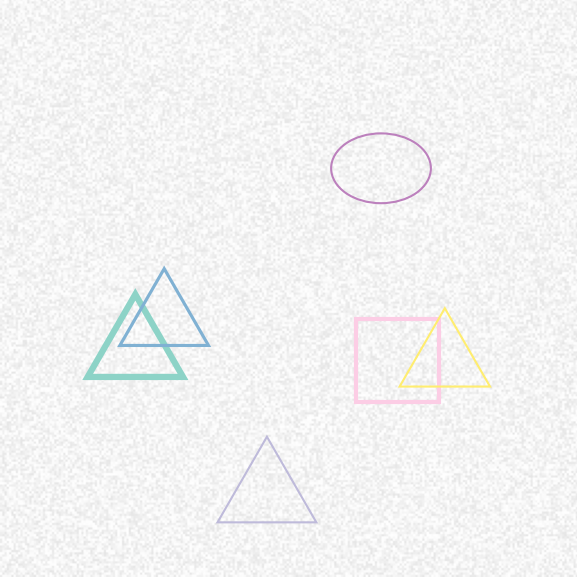[{"shape": "triangle", "thickness": 3, "radius": 0.48, "center": [0.234, 0.394]}, {"shape": "triangle", "thickness": 1, "radius": 0.49, "center": [0.462, 0.144]}, {"shape": "triangle", "thickness": 1.5, "radius": 0.44, "center": [0.284, 0.445]}, {"shape": "square", "thickness": 2, "radius": 0.36, "center": [0.688, 0.375]}, {"shape": "oval", "thickness": 1, "radius": 0.43, "center": [0.66, 0.708]}, {"shape": "triangle", "thickness": 1, "radius": 0.45, "center": [0.77, 0.375]}]